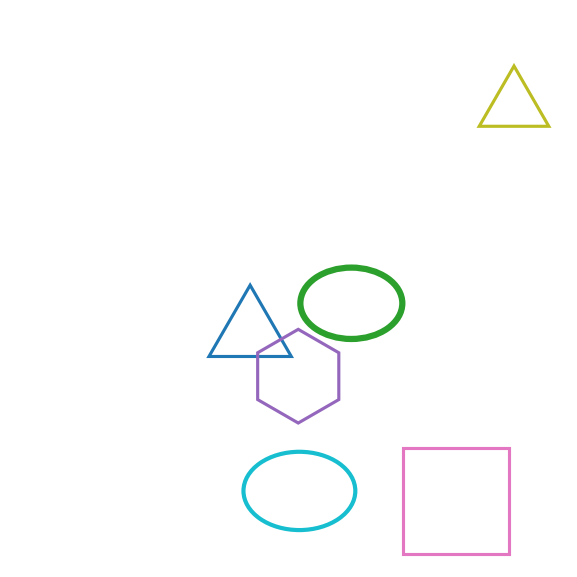[{"shape": "triangle", "thickness": 1.5, "radius": 0.41, "center": [0.433, 0.423]}, {"shape": "oval", "thickness": 3, "radius": 0.44, "center": [0.608, 0.474]}, {"shape": "hexagon", "thickness": 1.5, "radius": 0.41, "center": [0.516, 0.348]}, {"shape": "square", "thickness": 1.5, "radius": 0.46, "center": [0.789, 0.131]}, {"shape": "triangle", "thickness": 1.5, "radius": 0.35, "center": [0.89, 0.815]}, {"shape": "oval", "thickness": 2, "radius": 0.48, "center": [0.518, 0.149]}]